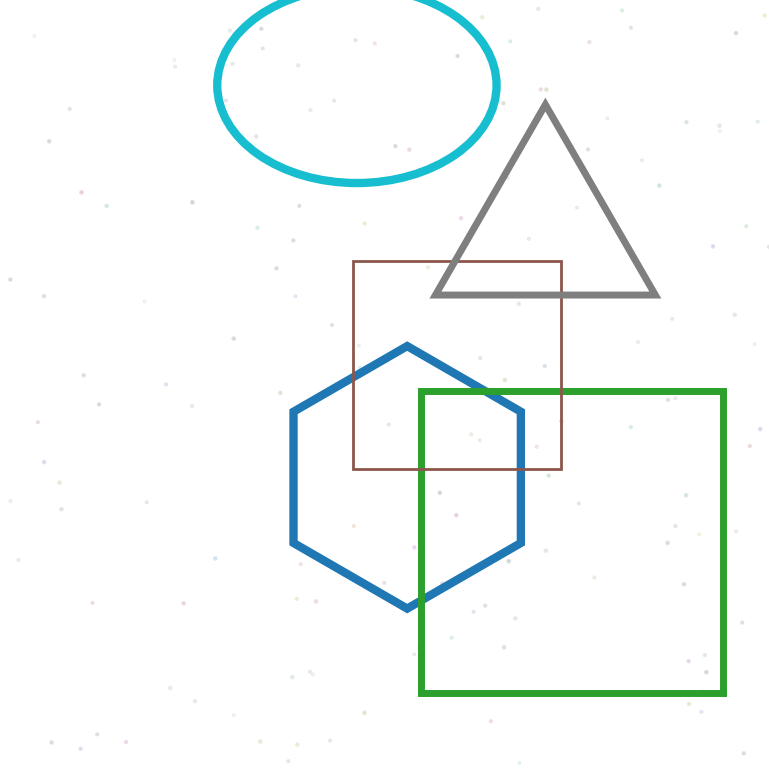[{"shape": "hexagon", "thickness": 3, "radius": 0.85, "center": [0.529, 0.38]}, {"shape": "square", "thickness": 2.5, "radius": 0.98, "center": [0.743, 0.296]}, {"shape": "square", "thickness": 1, "radius": 0.67, "center": [0.593, 0.527]}, {"shape": "triangle", "thickness": 2.5, "radius": 0.82, "center": [0.708, 0.699]}, {"shape": "oval", "thickness": 3, "radius": 0.91, "center": [0.464, 0.889]}]